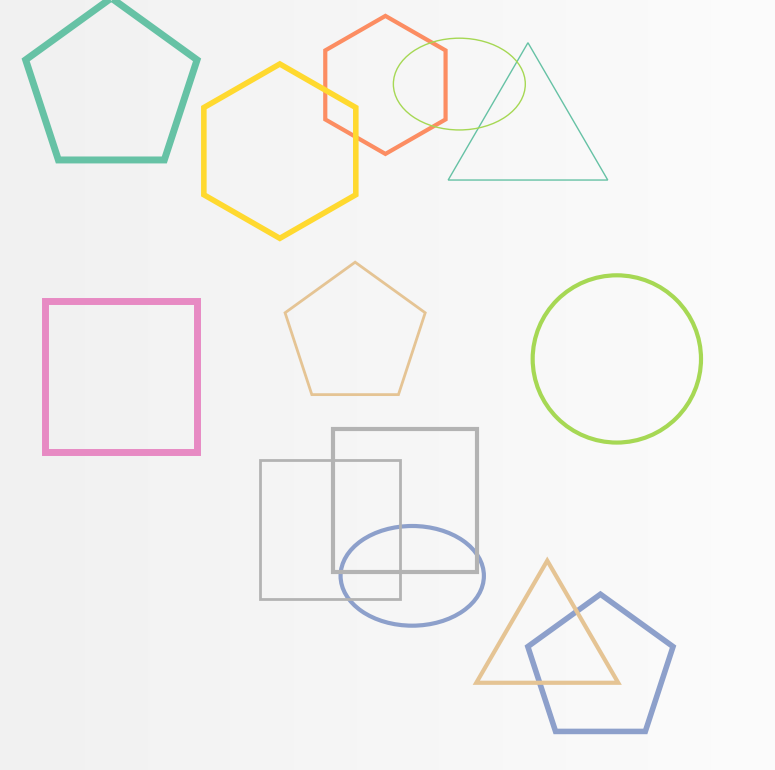[{"shape": "pentagon", "thickness": 2.5, "radius": 0.58, "center": [0.144, 0.886]}, {"shape": "triangle", "thickness": 0.5, "radius": 0.59, "center": [0.681, 0.826]}, {"shape": "hexagon", "thickness": 1.5, "radius": 0.45, "center": [0.497, 0.89]}, {"shape": "oval", "thickness": 1.5, "radius": 0.46, "center": [0.532, 0.252]}, {"shape": "pentagon", "thickness": 2, "radius": 0.49, "center": [0.775, 0.13]}, {"shape": "square", "thickness": 2.5, "radius": 0.49, "center": [0.156, 0.511]}, {"shape": "oval", "thickness": 0.5, "radius": 0.43, "center": [0.593, 0.891]}, {"shape": "circle", "thickness": 1.5, "radius": 0.54, "center": [0.796, 0.534]}, {"shape": "hexagon", "thickness": 2, "radius": 0.57, "center": [0.361, 0.804]}, {"shape": "triangle", "thickness": 1.5, "radius": 0.53, "center": [0.706, 0.166]}, {"shape": "pentagon", "thickness": 1, "radius": 0.48, "center": [0.458, 0.564]}, {"shape": "square", "thickness": 1.5, "radius": 0.46, "center": [0.522, 0.35]}, {"shape": "square", "thickness": 1, "radius": 0.45, "center": [0.426, 0.312]}]